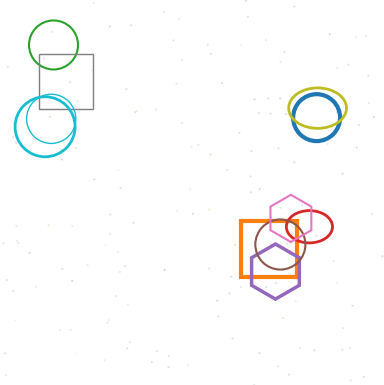[{"shape": "circle", "thickness": 3, "radius": 0.3, "center": [0.822, 0.694]}, {"shape": "square", "thickness": 3, "radius": 0.36, "center": [0.699, 0.353]}, {"shape": "circle", "thickness": 1.5, "radius": 0.32, "center": [0.139, 0.883]}, {"shape": "oval", "thickness": 2, "radius": 0.3, "center": [0.804, 0.411]}, {"shape": "hexagon", "thickness": 2.5, "radius": 0.36, "center": [0.715, 0.295]}, {"shape": "circle", "thickness": 1.5, "radius": 0.33, "center": [0.728, 0.365]}, {"shape": "hexagon", "thickness": 1.5, "radius": 0.31, "center": [0.756, 0.433]}, {"shape": "square", "thickness": 1, "radius": 0.36, "center": [0.171, 0.789]}, {"shape": "oval", "thickness": 2, "radius": 0.38, "center": [0.825, 0.719]}, {"shape": "circle", "thickness": 1, "radius": 0.32, "center": [0.133, 0.691]}, {"shape": "circle", "thickness": 2, "radius": 0.39, "center": [0.117, 0.671]}]